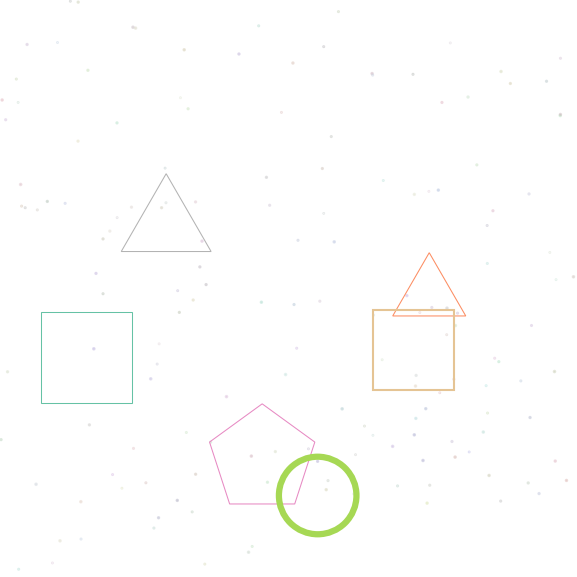[{"shape": "square", "thickness": 0.5, "radius": 0.39, "center": [0.149, 0.38]}, {"shape": "triangle", "thickness": 0.5, "radius": 0.37, "center": [0.743, 0.489]}, {"shape": "pentagon", "thickness": 0.5, "radius": 0.48, "center": [0.454, 0.204]}, {"shape": "circle", "thickness": 3, "radius": 0.34, "center": [0.55, 0.141]}, {"shape": "square", "thickness": 1, "radius": 0.35, "center": [0.716, 0.393]}, {"shape": "triangle", "thickness": 0.5, "radius": 0.45, "center": [0.288, 0.609]}]